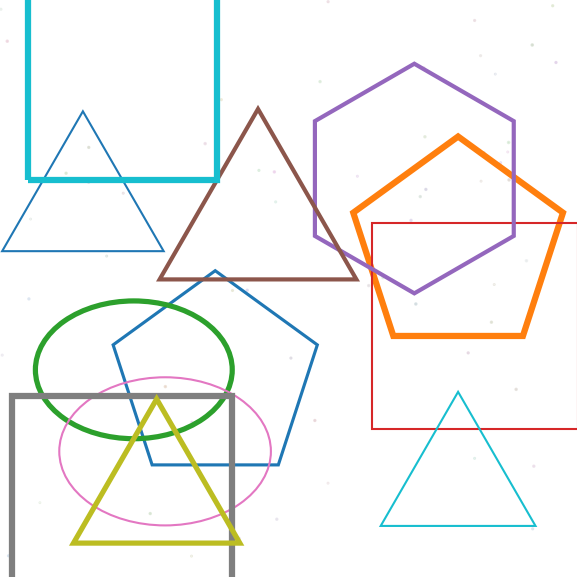[{"shape": "pentagon", "thickness": 1.5, "radius": 0.93, "center": [0.373, 0.345]}, {"shape": "triangle", "thickness": 1, "radius": 0.81, "center": [0.144, 0.645]}, {"shape": "pentagon", "thickness": 3, "radius": 0.95, "center": [0.793, 0.572]}, {"shape": "oval", "thickness": 2.5, "radius": 0.85, "center": [0.232, 0.359]}, {"shape": "square", "thickness": 1, "radius": 0.89, "center": [0.822, 0.435]}, {"shape": "hexagon", "thickness": 2, "radius": 0.99, "center": [0.717, 0.69]}, {"shape": "triangle", "thickness": 2, "radius": 0.98, "center": [0.447, 0.614]}, {"shape": "oval", "thickness": 1, "radius": 0.92, "center": [0.286, 0.218]}, {"shape": "square", "thickness": 3, "radius": 0.95, "center": [0.211, 0.122]}, {"shape": "triangle", "thickness": 2.5, "radius": 0.83, "center": [0.271, 0.142]}, {"shape": "square", "thickness": 3, "radius": 0.82, "center": [0.212, 0.851]}, {"shape": "triangle", "thickness": 1, "radius": 0.77, "center": [0.793, 0.166]}]